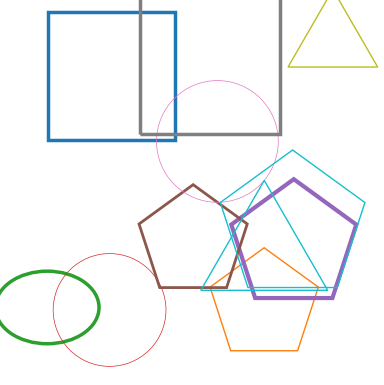[{"shape": "square", "thickness": 2.5, "radius": 0.83, "center": [0.29, 0.803]}, {"shape": "pentagon", "thickness": 1, "radius": 0.74, "center": [0.686, 0.209]}, {"shape": "oval", "thickness": 2.5, "radius": 0.67, "center": [0.123, 0.201]}, {"shape": "circle", "thickness": 0.5, "radius": 0.73, "center": [0.285, 0.195]}, {"shape": "pentagon", "thickness": 3, "radius": 0.85, "center": [0.763, 0.364]}, {"shape": "pentagon", "thickness": 2, "radius": 0.74, "center": [0.502, 0.373]}, {"shape": "circle", "thickness": 0.5, "radius": 0.79, "center": [0.565, 0.633]}, {"shape": "square", "thickness": 2.5, "radius": 0.91, "center": [0.545, 0.835]}, {"shape": "triangle", "thickness": 1, "radius": 0.67, "center": [0.865, 0.893]}, {"shape": "pentagon", "thickness": 1, "radius": 0.99, "center": [0.76, 0.413]}, {"shape": "triangle", "thickness": 1, "radius": 0.95, "center": [0.686, 0.341]}]